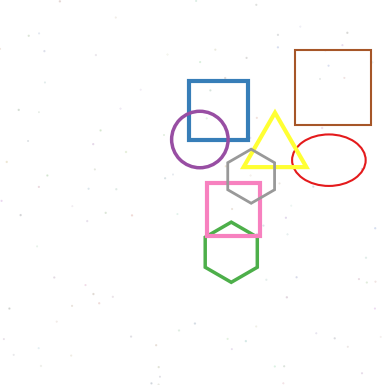[{"shape": "oval", "thickness": 1.5, "radius": 0.48, "center": [0.854, 0.584]}, {"shape": "square", "thickness": 3, "radius": 0.38, "center": [0.567, 0.712]}, {"shape": "hexagon", "thickness": 2.5, "radius": 0.39, "center": [0.601, 0.345]}, {"shape": "circle", "thickness": 2.5, "radius": 0.37, "center": [0.519, 0.638]}, {"shape": "triangle", "thickness": 3, "radius": 0.47, "center": [0.714, 0.613]}, {"shape": "square", "thickness": 1.5, "radius": 0.49, "center": [0.865, 0.773]}, {"shape": "square", "thickness": 3, "radius": 0.34, "center": [0.606, 0.455]}, {"shape": "hexagon", "thickness": 2, "radius": 0.35, "center": [0.652, 0.542]}]